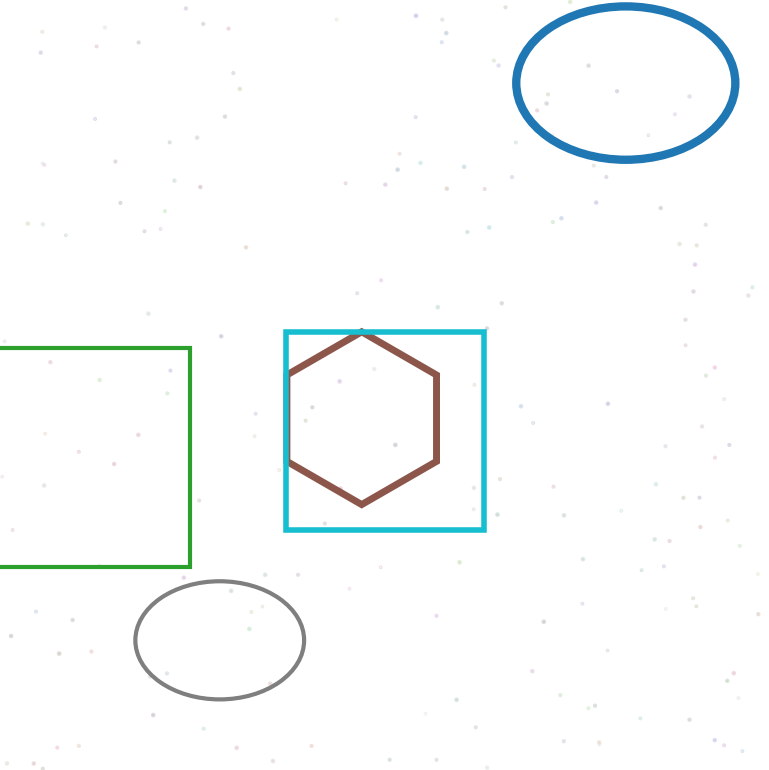[{"shape": "oval", "thickness": 3, "radius": 0.71, "center": [0.813, 0.892]}, {"shape": "square", "thickness": 1.5, "radius": 0.71, "center": [0.104, 0.406]}, {"shape": "hexagon", "thickness": 2.5, "radius": 0.56, "center": [0.47, 0.457]}, {"shape": "oval", "thickness": 1.5, "radius": 0.55, "center": [0.285, 0.168]}, {"shape": "square", "thickness": 2, "radius": 0.64, "center": [0.5, 0.44]}]